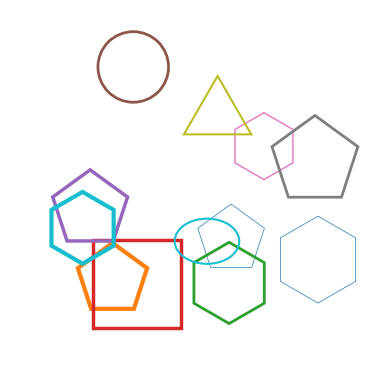[{"shape": "pentagon", "thickness": 0.5, "radius": 0.45, "center": [0.6, 0.379]}, {"shape": "hexagon", "thickness": 0.5, "radius": 0.56, "center": [0.826, 0.326]}, {"shape": "pentagon", "thickness": 3, "radius": 0.47, "center": [0.292, 0.274]}, {"shape": "hexagon", "thickness": 2, "radius": 0.53, "center": [0.595, 0.265]}, {"shape": "square", "thickness": 2.5, "radius": 0.57, "center": [0.356, 0.262]}, {"shape": "pentagon", "thickness": 2.5, "radius": 0.51, "center": [0.234, 0.457]}, {"shape": "circle", "thickness": 2, "radius": 0.46, "center": [0.346, 0.826]}, {"shape": "hexagon", "thickness": 1, "radius": 0.43, "center": [0.686, 0.62]}, {"shape": "pentagon", "thickness": 2, "radius": 0.59, "center": [0.818, 0.583]}, {"shape": "triangle", "thickness": 1.5, "radius": 0.51, "center": [0.565, 0.702]}, {"shape": "hexagon", "thickness": 3, "radius": 0.47, "center": [0.214, 0.408]}, {"shape": "oval", "thickness": 1.5, "radius": 0.42, "center": [0.538, 0.373]}]